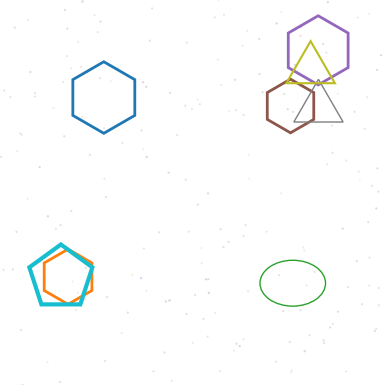[{"shape": "hexagon", "thickness": 2, "radius": 0.46, "center": [0.27, 0.747]}, {"shape": "hexagon", "thickness": 2, "radius": 0.36, "center": [0.177, 0.281]}, {"shape": "oval", "thickness": 1, "radius": 0.43, "center": [0.76, 0.264]}, {"shape": "hexagon", "thickness": 2, "radius": 0.45, "center": [0.826, 0.869]}, {"shape": "hexagon", "thickness": 2, "radius": 0.35, "center": [0.755, 0.725]}, {"shape": "triangle", "thickness": 1, "radius": 0.37, "center": [0.827, 0.72]}, {"shape": "triangle", "thickness": 1.5, "radius": 0.36, "center": [0.807, 0.82]}, {"shape": "pentagon", "thickness": 3, "radius": 0.43, "center": [0.158, 0.279]}]